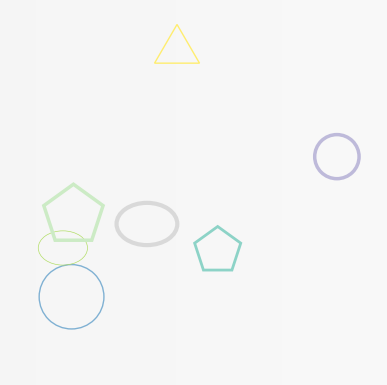[{"shape": "pentagon", "thickness": 2, "radius": 0.31, "center": [0.562, 0.349]}, {"shape": "circle", "thickness": 2.5, "radius": 0.29, "center": [0.869, 0.593]}, {"shape": "circle", "thickness": 1, "radius": 0.42, "center": [0.185, 0.229]}, {"shape": "oval", "thickness": 0.5, "radius": 0.32, "center": [0.162, 0.356]}, {"shape": "oval", "thickness": 3, "radius": 0.39, "center": [0.379, 0.418]}, {"shape": "pentagon", "thickness": 2.5, "radius": 0.4, "center": [0.19, 0.441]}, {"shape": "triangle", "thickness": 1, "radius": 0.33, "center": [0.457, 0.869]}]